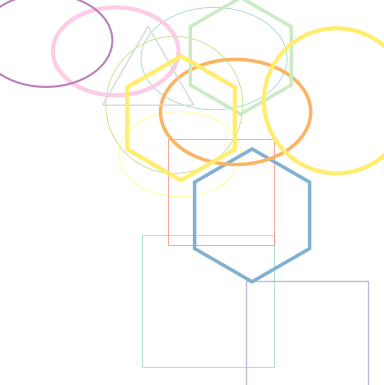[{"shape": "square", "thickness": 0.5, "radius": 0.85, "center": [0.541, 0.219]}, {"shape": "oval", "thickness": 0.5, "radius": 0.95, "center": [0.556, 0.848]}, {"shape": "oval", "thickness": 1, "radius": 0.79, "center": [0.467, 0.6]}, {"shape": "square", "thickness": 1, "radius": 0.8, "center": [0.798, 0.111]}, {"shape": "square", "thickness": 0.5, "radius": 0.69, "center": [0.574, 0.501]}, {"shape": "hexagon", "thickness": 2.5, "radius": 0.86, "center": [0.655, 0.441]}, {"shape": "oval", "thickness": 2.5, "radius": 0.98, "center": [0.612, 0.709]}, {"shape": "circle", "thickness": 0.5, "radius": 0.89, "center": [0.453, 0.728]}, {"shape": "oval", "thickness": 3, "radius": 0.82, "center": [0.301, 0.867]}, {"shape": "triangle", "thickness": 1, "radius": 0.68, "center": [0.385, 0.795]}, {"shape": "oval", "thickness": 1.5, "radius": 0.86, "center": [0.119, 0.895]}, {"shape": "hexagon", "thickness": 2.5, "radius": 0.76, "center": [0.625, 0.855]}, {"shape": "hexagon", "thickness": 3, "radius": 0.81, "center": [0.47, 0.693]}, {"shape": "circle", "thickness": 3, "radius": 0.94, "center": [0.874, 0.738]}]